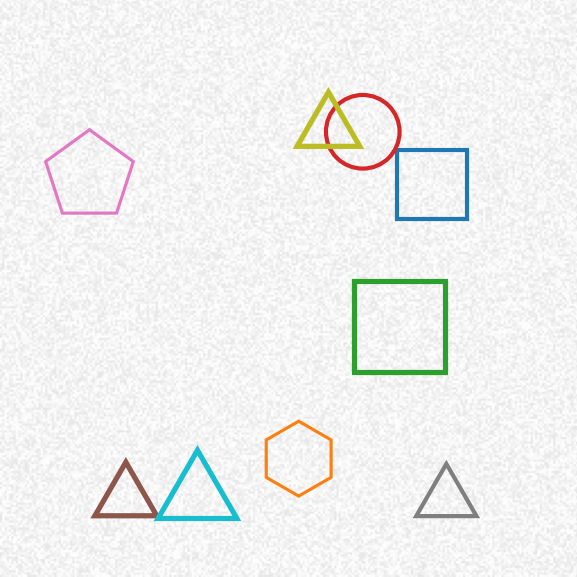[{"shape": "square", "thickness": 2, "radius": 0.3, "center": [0.748, 0.679]}, {"shape": "hexagon", "thickness": 1.5, "radius": 0.32, "center": [0.517, 0.205]}, {"shape": "square", "thickness": 2.5, "radius": 0.39, "center": [0.692, 0.434]}, {"shape": "circle", "thickness": 2, "radius": 0.32, "center": [0.628, 0.771]}, {"shape": "triangle", "thickness": 2.5, "radius": 0.31, "center": [0.218, 0.137]}, {"shape": "pentagon", "thickness": 1.5, "radius": 0.4, "center": [0.155, 0.695]}, {"shape": "triangle", "thickness": 2, "radius": 0.3, "center": [0.773, 0.136]}, {"shape": "triangle", "thickness": 2.5, "radius": 0.31, "center": [0.569, 0.777]}, {"shape": "triangle", "thickness": 2.5, "radius": 0.39, "center": [0.342, 0.141]}]